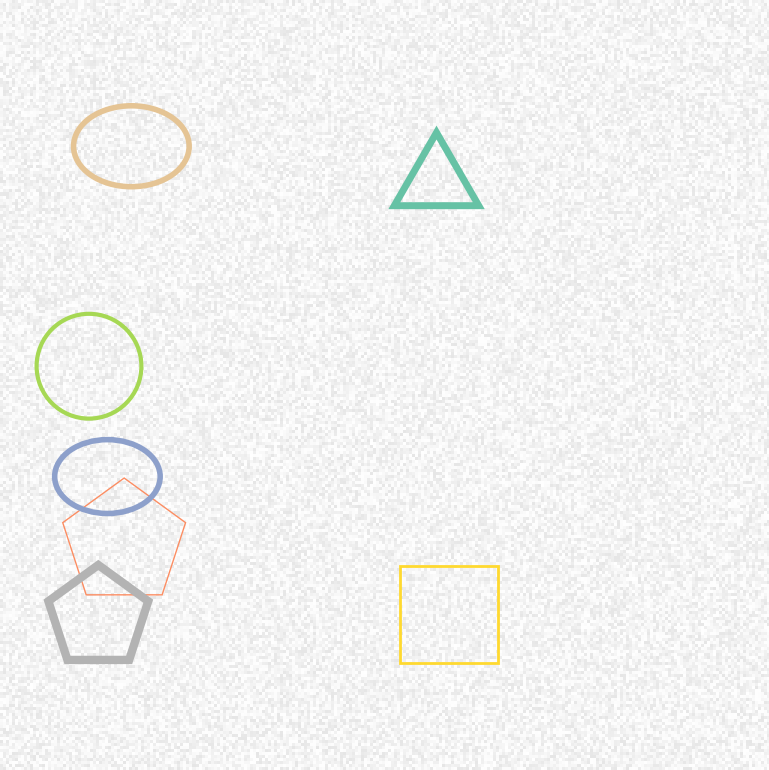[{"shape": "triangle", "thickness": 2.5, "radius": 0.32, "center": [0.567, 0.765]}, {"shape": "pentagon", "thickness": 0.5, "radius": 0.42, "center": [0.161, 0.295]}, {"shape": "oval", "thickness": 2, "radius": 0.34, "center": [0.139, 0.381]}, {"shape": "circle", "thickness": 1.5, "radius": 0.34, "center": [0.116, 0.524]}, {"shape": "square", "thickness": 1, "radius": 0.32, "center": [0.583, 0.202]}, {"shape": "oval", "thickness": 2, "radius": 0.38, "center": [0.171, 0.81]}, {"shape": "pentagon", "thickness": 3, "radius": 0.34, "center": [0.128, 0.198]}]